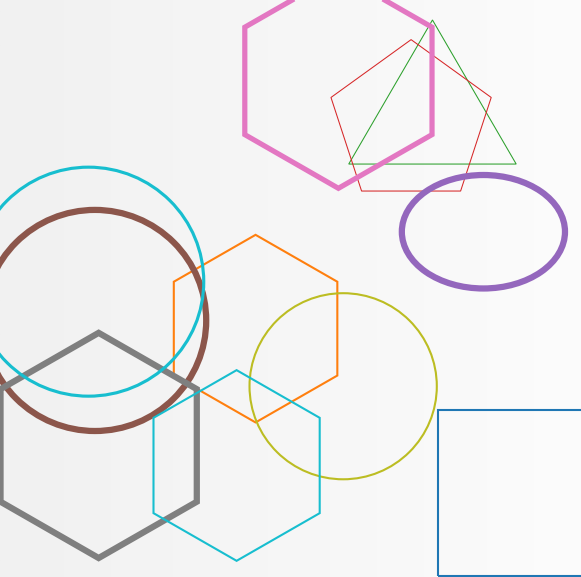[{"shape": "square", "thickness": 1, "radius": 0.72, "center": [0.898, 0.146]}, {"shape": "hexagon", "thickness": 1, "radius": 0.81, "center": [0.44, 0.43]}, {"shape": "triangle", "thickness": 0.5, "radius": 0.83, "center": [0.744, 0.798]}, {"shape": "pentagon", "thickness": 0.5, "radius": 0.72, "center": [0.707, 0.786]}, {"shape": "oval", "thickness": 3, "radius": 0.7, "center": [0.832, 0.598]}, {"shape": "circle", "thickness": 3, "radius": 0.96, "center": [0.163, 0.444]}, {"shape": "hexagon", "thickness": 2.5, "radius": 0.93, "center": [0.582, 0.859]}, {"shape": "hexagon", "thickness": 3, "radius": 0.97, "center": [0.17, 0.228]}, {"shape": "circle", "thickness": 1, "radius": 0.81, "center": [0.59, 0.33]}, {"shape": "hexagon", "thickness": 1, "radius": 0.83, "center": [0.407, 0.193]}, {"shape": "circle", "thickness": 1.5, "radius": 0.99, "center": [0.152, 0.511]}]